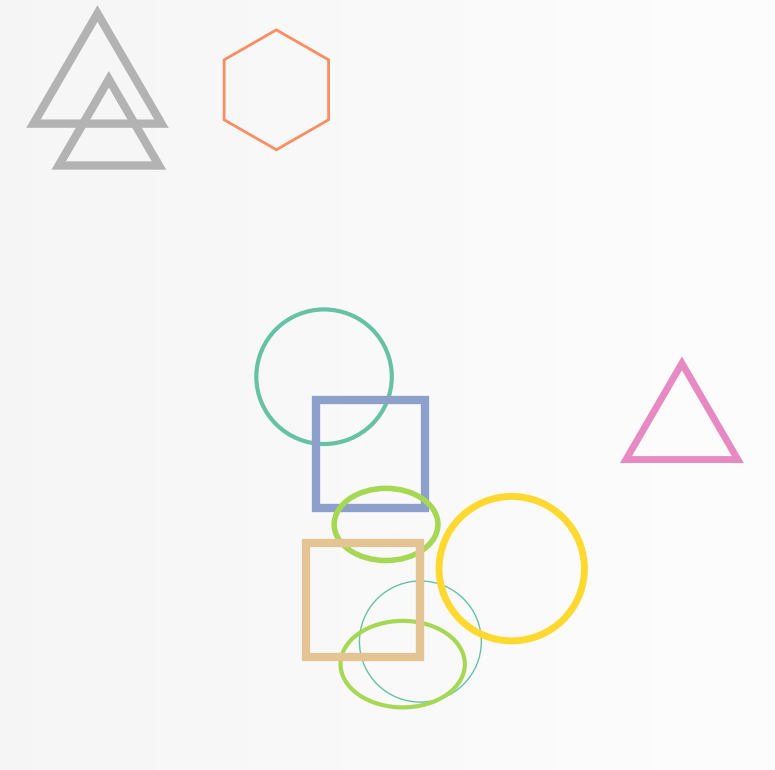[{"shape": "circle", "thickness": 1.5, "radius": 0.44, "center": [0.418, 0.511]}, {"shape": "circle", "thickness": 0.5, "radius": 0.39, "center": [0.542, 0.167]}, {"shape": "hexagon", "thickness": 1, "radius": 0.39, "center": [0.357, 0.883]}, {"shape": "square", "thickness": 3, "radius": 0.35, "center": [0.478, 0.41]}, {"shape": "triangle", "thickness": 2.5, "radius": 0.42, "center": [0.88, 0.445]}, {"shape": "oval", "thickness": 1.5, "radius": 0.4, "center": [0.52, 0.137]}, {"shape": "oval", "thickness": 2, "radius": 0.33, "center": [0.498, 0.319]}, {"shape": "circle", "thickness": 2.5, "radius": 0.47, "center": [0.66, 0.261]}, {"shape": "square", "thickness": 3, "radius": 0.37, "center": [0.469, 0.221]}, {"shape": "triangle", "thickness": 3, "radius": 0.48, "center": [0.126, 0.887]}, {"shape": "triangle", "thickness": 3, "radius": 0.37, "center": [0.14, 0.822]}]